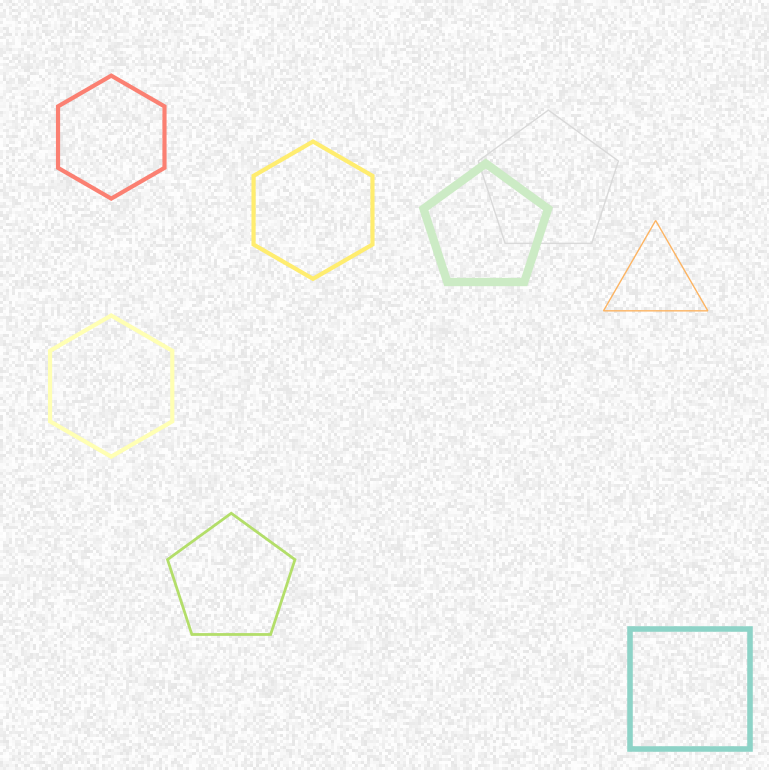[{"shape": "square", "thickness": 2, "radius": 0.39, "center": [0.896, 0.105]}, {"shape": "hexagon", "thickness": 1.5, "radius": 0.46, "center": [0.144, 0.499]}, {"shape": "hexagon", "thickness": 1.5, "radius": 0.4, "center": [0.144, 0.822]}, {"shape": "triangle", "thickness": 0.5, "radius": 0.39, "center": [0.852, 0.635]}, {"shape": "pentagon", "thickness": 1, "radius": 0.44, "center": [0.3, 0.246]}, {"shape": "pentagon", "thickness": 0.5, "radius": 0.48, "center": [0.712, 0.761]}, {"shape": "pentagon", "thickness": 3, "radius": 0.43, "center": [0.631, 0.703]}, {"shape": "hexagon", "thickness": 1.5, "radius": 0.45, "center": [0.407, 0.727]}]